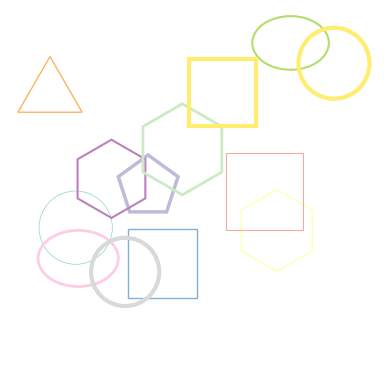[{"shape": "circle", "thickness": 0.5, "radius": 0.48, "center": [0.197, 0.409]}, {"shape": "hexagon", "thickness": 1, "radius": 0.53, "center": [0.719, 0.401]}, {"shape": "pentagon", "thickness": 2.5, "radius": 0.41, "center": [0.385, 0.516]}, {"shape": "square", "thickness": 0.5, "radius": 0.5, "center": [0.687, 0.503]}, {"shape": "square", "thickness": 1, "radius": 0.45, "center": [0.422, 0.316]}, {"shape": "triangle", "thickness": 1, "radius": 0.48, "center": [0.13, 0.757]}, {"shape": "oval", "thickness": 1.5, "radius": 0.5, "center": [0.755, 0.888]}, {"shape": "oval", "thickness": 2, "radius": 0.52, "center": [0.203, 0.329]}, {"shape": "circle", "thickness": 3, "radius": 0.44, "center": [0.325, 0.294]}, {"shape": "hexagon", "thickness": 1.5, "radius": 0.51, "center": [0.29, 0.536]}, {"shape": "hexagon", "thickness": 2, "radius": 0.59, "center": [0.474, 0.612]}, {"shape": "square", "thickness": 3, "radius": 0.44, "center": [0.579, 0.759]}, {"shape": "circle", "thickness": 3, "radius": 0.46, "center": [0.867, 0.836]}]